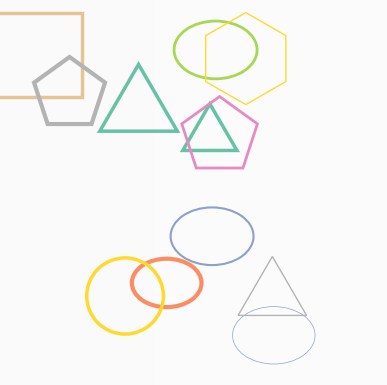[{"shape": "triangle", "thickness": 2.5, "radius": 0.4, "center": [0.542, 0.65]}, {"shape": "triangle", "thickness": 2.5, "radius": 0.58, "center": [0.358, 0.717]}, {"shape": "oval", "thickness": 3, "radius": 0.45, "center": [0.43, 0.265]}, {"shape": "oval", "thickness": 1.5, "radius": 0.53, "center": [0.547, 0.386]}, {"shape": "oval", "thickness": 0.5, "radius": 0.53, "center": [0.707, 0.129]}, {"shape": "pentagon", "thickness": 2, "radius": 0.51, "center": [0.567, 0.647]}, {"shape": "oval", "thickness": 2, "radius": 0.54, "center": [0.556, 0.87]}, {"shape": "hexagon", "thickness": 1, "radius": 0.6, "center": [0.634, 0.848]}, {"shape": "circle", "thickness": 2.5, "radius": 0.49, "center": [0.323, 0.231]}, {"shape": "square", "thickness": 2.5, "radius": 0.55, "center": [0.1, 0.857]}, {"shape": "triangle", "thickness": 1, "radius": 0.51, "center": [0.703, 0.232]}, {"shape": "pentagon", "thickness": 3, "radius": 0.48, "center": [0.18, 0.756]}]